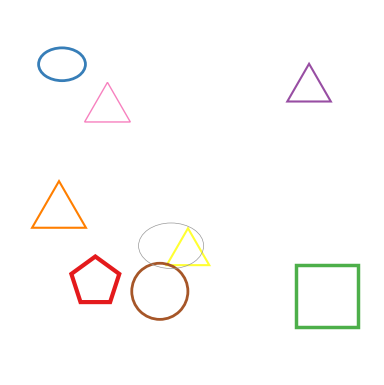[{"shape": "pentagon", "thickness": 3, "radius": 0.33, "center": [0.248, 0.268]}, {"shape": "oval", "thickness": 2, "radius": 0.3, "center": [0.161, 0.833]}, {"shape": "square", "thickness": 2.5, "radius": 0.4, "center": [0.849, 0.232]}, {"shape": "triangle", "thickness": 1.5, "radius": 0.33, "center": [0.803, 0.769]}, {"shape": "triangle", "thickness": 1.5, "radius": 0.4, "center": [0.153, 0.449]}, {"shape": "triangle", "thickness": 1.5, "radius": 0.32, "center": [0.488, 0.343]}, {"shape": "circle", "thickness": 2, "radius": 0.36, "center": [0.415, 0.243]}, {"shape": "triangle", "thickness": 1, "radius": 0.34, "center": [0.279, 0.718]}, {"shape": "oval", "thickness": 0.5, "radius": 0.42, "center": [0.444, 0.362]}]